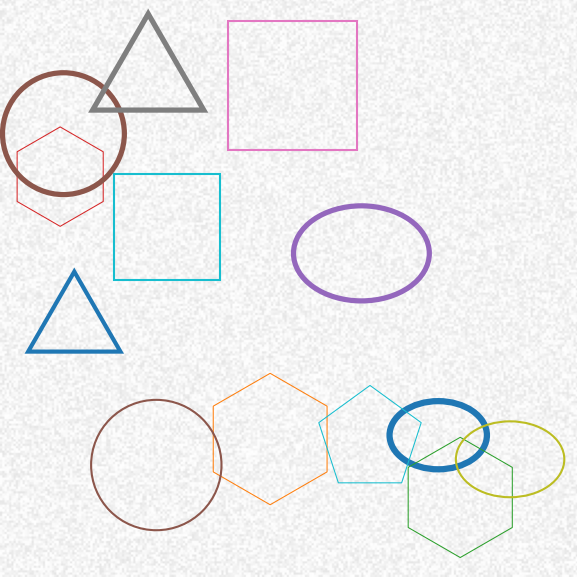[{"shape": "oval", "thickness": 3, "radius": 0.42, "center": [0.759, 0.246]}, {"shape": "triangle", "thickness": 2, "radius": 0.46, "center": [0.129, 0.436]}, {"shape": "hexagon", "thickness": 0.5, "radius": 0.57, "center": [0.468, 0.239]}, {"shape": "hexagon", "thickness": 0.5, "radius": 0.52, "center": [0.797, 0.138]}, {"shape": "hexagon", "thickness": 0.5, "radius": 0.43, "center": [0.104, 0.693]}, {"shape": "oval", "thickness": 2.5, "radius": 0.59, "center": [0.626, 0.56]}, {"shape": "circle", "thickness": 2.5, "radius": 0.53, "center": [0.11, 0.768]}, {"shape": "circle", "thickness": 1, "radius": 0.56, "center": [0.271, 0.194]}, {"shape": "square", "thickness": 1, "radius": 0.56, "center": [0.507, 0.851]}, {"shape": "triangle", "thickness": 2.5, "radius": 0.56, "center": [0.257, 0.864]}, {"shape": "oval", "thickness": 1, "radius": 0.47, "center": [0.883, 0.204]}, {"shape": "pentagon", "thickness": 0.5, "radius": 0.47, "center": [0.641, 0.238]}, {"shape": "square", "thickness": 1, "radius": 0.46, "center": [0.289, 0.606]}]